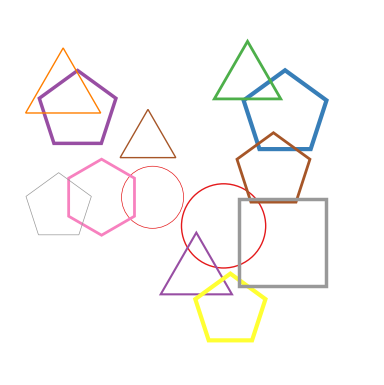[{"shape": "circle", "thickness": 0.5, "radius": 0.4, "center": [0.396, 0.488]}, {"shape": "circle", "thickness": 1, "radius": 0.55, "center": [0.581, 0.413]}, {"shape": "pentagon", "thickness": 3, "radius": 0.57, "center": [0.74, 0.704]}, {"shape": "triangle", "thickness": 2, "radius": 0.5, "center": [0.643, 0.793]}, {"shape": "triangle", "thickness": 1.5, "radius": 0.53, "center": [0.51, 0.289]}, {"shape": "pentagon", "thickness": 2.5, "radius": 0.52, "center": [0.202, 0.712]}, {"shape": "triangle", "thickness": 1, "radius": 0.56, "center": [0.164, 0.763]}, {"shape": "pentagon", "thickness": 3, "radius": 0.48, "center": [0.598, 0.193]}, {"shape": "triangle", "thickness": 1, "radius": 0.42, "center": [0.384, 0.632]}, {"shape": "pentagon", "thickness": 2, "radius": 0.5, "center": [0.71, 0.556]}, {"shape": "hexagon", "thickness": 2, "radius": 0.49, "center": [0.264, 0.488]}, {"shape": "pentagon", "thickness": 0.5, "radius": 0.45, "center": [0.152, 0.462]}, {"shape": "square", "thickness": 2.5, "radius": 0.56, "center": [0.733, 0.37]}]